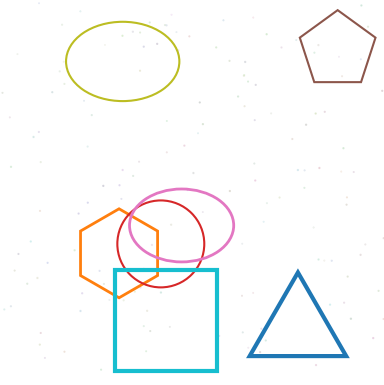[{"shape": "triangle", "thickness": 3, "radius": 0.72, "center": [0.774, 0.147]}, {"shape": "hexagon", "thickness": 2, "radius": 0.58, "center": [0.309, 0.342]}, {"shape": "circle", "thickness": 1.5, "radius": 0.56, "center": [0.418, 0.366]}, {"shape": "pentagon", "thickness": 1.5, "radius": 0.52, "center": [0.877, 0.87]}, {"shape": "oval", "thickness": 2, "radius": 0.68, "center": [0.472, 0.414]}, {"shape": "oval", "thickness": 1.5, "radius": 0.74, "center": [0.319, 0.84]}, {"shape": "square", "thickness": 3, "radius": 0.66, "center": [0.432, 0.167]}]